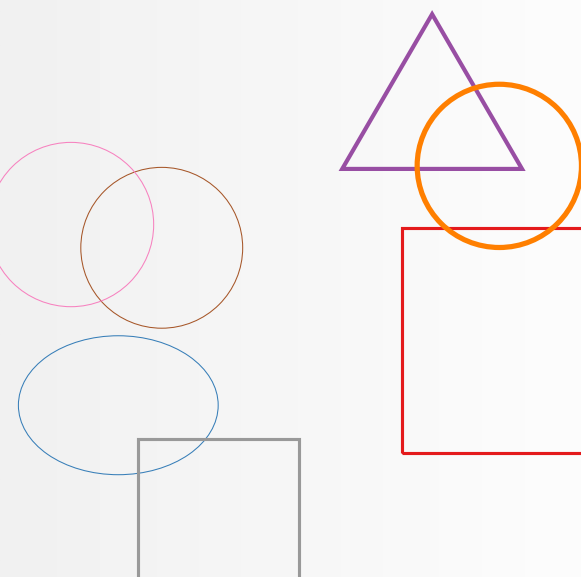[{"shape": "square", "thickness": 1.5, "radius": 0.98, "center": [0.887, 0.409]}, {"shape": "oval", "thickness": 0.5, "radius": 0.86, "center": [0.204, 0.297]}, {"shape": "triangle", "thickness": 2, "radius": 0.89, "center": [0.743, 0.796]}, {"shape": "circle", "thickness": 2.5, "radius": 0.71, "center": [0.859, 0.712]}, {"shape": "circle", "thickness": 0.5, "radius": 0.7, "center": [0.278, 0.57]}, {"shape": "circle", "thickness": 0.5, "radius": 0.71, "center": [0.122, 0.61]}, {"shape": "square", "thickness": 1.5, "radius": 0.69, "center": [0.376, 0.101]}]